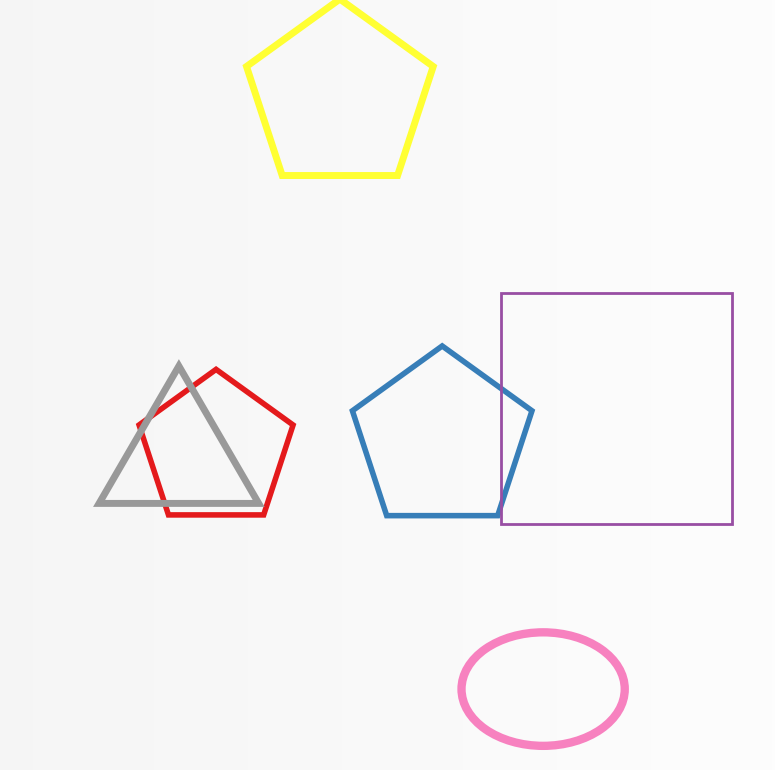[{"shape": "pentagon", "thickness": 2, "radius": 0.52, "center": [0.279, 0.416]}, {"shape": "pentagon", "thickness": 2, "radius": 0.61, "center": [0.571, 0.429]}, {"shape": "square", "thickness": 1, "radius": 0.75, "center": [0.796, 0.47]}, {"shape": "pentagon", "thickness": 2.5, "radius": 0.63, "center": [0.439, 0.875]}, {"shape": "oval", "thickness": 3, "radius": 0.53, "center": [0.701, 0.105]}, {"shape": "triangle", "thickness": 2.5, "radius": 0.59, "center": [0.231, 0.406]}]